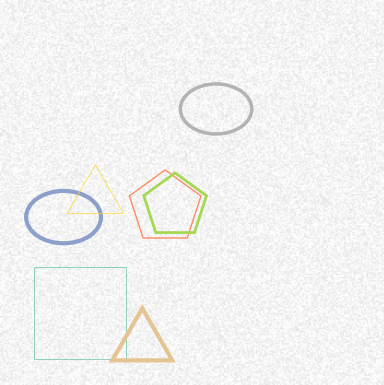[{"shape": "square", "thickness": 0.5, "radius": 0.6, "center": [0.208, 0.186]}, {"shape": "pentagon", "thickness": 1, "radius": 0.49, "center": [0.429, 0.461]}, {"shape": "oval", "thickness": 3, "radius": 0.49, "center": [0.165, 0.436]}, {"shape": "pentagon", "thickness": 2, "radius": 0.43, "center": [0.455, 0.465]}, {"shape": "triangle", "thickness": 0.5, "radius": 0.42, "center": [0.248, 0.488]}, {"shape": "triangle", "thickness": 3, "radius": 0.45, "center": [0.37, 0.109]}, {"shape": "oval", "thickness": 2.5, "radius": 0.46, "center": [0.561, 0.717]}]